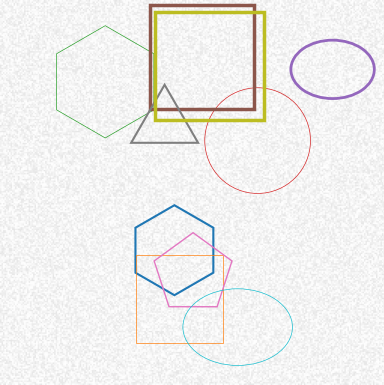[{"shape": "hexagon", "thickness": 1.5, "radius": 0.58, "center": [0.453, 0.35]}, {"shape": "square", "thickness": 0.5, "radius": 0.57, "center": [0.467, 0.223]}, {"shape": "hexagon", "thickness": 0.5, "radius": 0.73, "center": [0.273, 0.787]}, {"shape": "circle", "thickness": 0.5, "radius": 0.69, "center": [0.669, 0.635]}, {"shape": "oval", "thickness": 2, "radius": 0.54, "center": [0.864, 0.82]}, {"shape": "square", "thickness": 2.5, "radius": 0.67, "center": [0.524, 0.851]}, {"shape": "pentagon", "thickness": 1, "radius": 0.53, "center": [0.501, 0.289]}, {"shape": "triangle", "thickness": 1.5, "radius": 0.5, "center": [0.428, 0.679]}, {"shape": "square", "thickness": 2.5, "radius": 0.71, "center": [0.545, 0.829]}, {"shape": "oval", "thickness": 0.5, "radius": 0.71, "center": [0.617, 0.15]}]